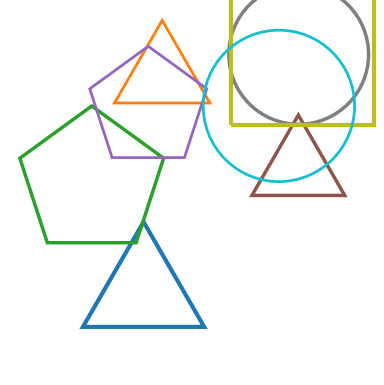[{"shape": "triangle", "thickness": 3, "radius": 0.91, "center": [0.373, 0.242]}, {"shape": "triangle", "thickness": 2, "radius": 0.72, "center": [0.421, 0.804]}, {"shape": "pentagon", "thickness": 2.5, "radius": 0.98, "center": [0.238, 0.528]}, {"shape": "pentagon", "thickness": 2, "radius": 0.8, "center": [0.385, 0.72]}, {"shape": "triangle", "thickness": 2.5, "radius": 0.7, "center": [0.775, 0.562]}, {"shape": "circle", "thickness": 2.5, "radius": 0.91, "center": [0.776, 0.859]}, {"shape": "square", "thickness": 3, "radius": 0.93, "center": [0.785, 0.86]}, {"shape": "circle", "thickness": 2, "radius": 0.98, "center": [0.724, 0.725]}]